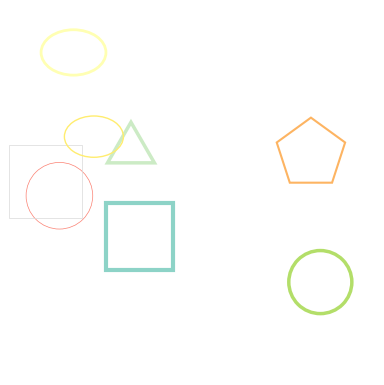[{"shape": "square", "thickness": 3, "radius": 0.43, "center": [0.363, 0.387]}, {"shape": "oval", "thickness": 2, "radius": 0.42, "center": [0.191, 0.864]}, {"shape": "circle", "thickness": 0.5, "radius": 0.43, "center": [0.154, 0.492]}, {"shape": "pentagon", "thickness": 1.5, "radius": 0.47, "center": [0.808, 0.601]}, {"shape": "circle", "thickness": 2.5, "radius": 0.41, "center": [0.832, 0.267]}, {"shape": "square", "thickness": 0.5, "radius": 0.47, "center": [0.118, 0.529]}, {"shape": "triangle", "thickness": 2.5, "radius": 0.35, "center": [0.34, 0.612]}, {"shape": "oval", "thickness": 1, "radius": 0.38, "center": [0.244, 0.645]}]